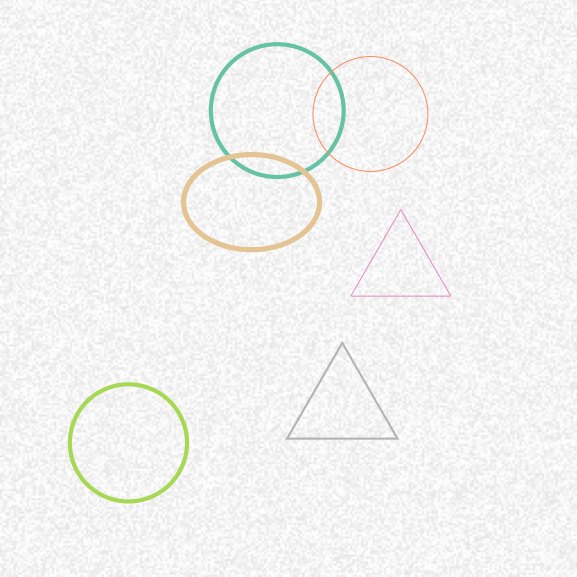[{"shape": "circle", "thickness": 2, "radius": 0.58, "center": [0.48, 0.808]}, {"shape": "circle", "thickness": 0.5, "radius": 0.5, "center": [0.641, 0.802]}, {"shape": "triangle", "thickness": 0.5, "radius": 0.5, "center": [0.694, 0.536]}, {"shape": "circle", "thickness": 2, "radius": 0.51, "center": [0.222, 0.232]}, {"shape": "oval", "thickness": 2.5, "radius": 0.59, "center": [0.436, 0.649]}, {"shape": "triangle", "thickness": 1, "radius": 0.55, "center": [0.593, 0.295]}]